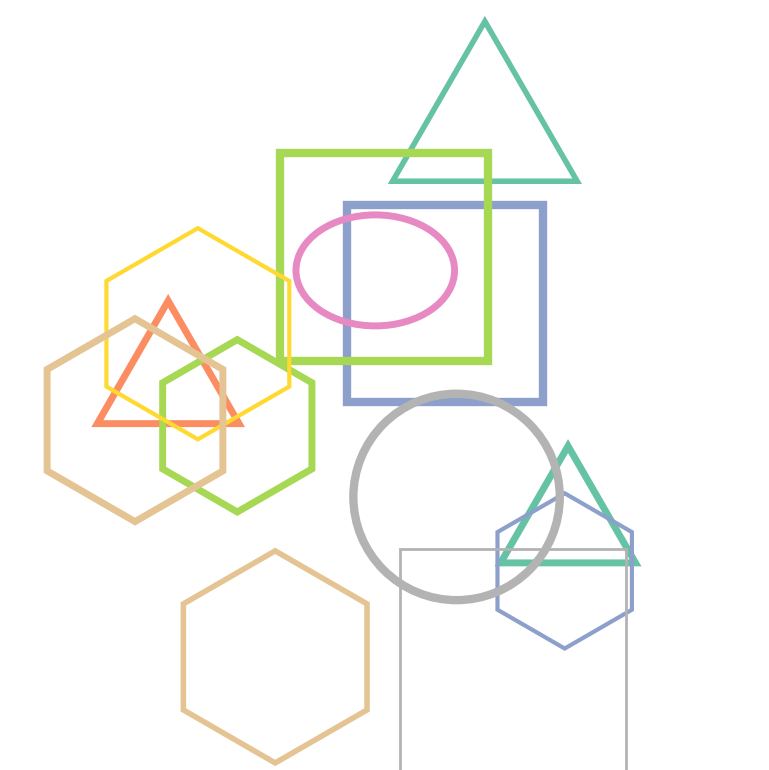[{"shape": "triangle", "thickness": 2, "radius": 0.69, "center": [0.63, 0.834]}, {"shape": "triangle", "thickness": 2.5, "radius": 0.51, "center": [0.738, 0.32]}, {"shape": "triangle", "thickness": 2.5, "radius": 0.53, "center": [0.218, 0.503]}, {"shape": "square", "thickness": 3, "radius": 0.64, "center": [0.578, 0.606]}, {"shape": "hexagon", "thickness": 1.5, "radius": 0.5, "center": [0.733, 0.259]}, {"shape": "oval", "thickness": 2.5, "radius": 0.51, "center": [0.487, 0.649]}, {"shape": "square", "thickness": 3, "radius": 0.67, "center": [0.498, 0.666]}, {"shape": "hexagon", "thickness": 2.5, "radius": 0.56, "center": [0.308, 0.447]}, {"shape": "hexagon", "thickness": 1.5, "radius": 0.69, "center": [0.257, 0.567]}, {"shape": "hexagon", "thickness": 2, "radius": 0.69, "center": [0.357, 0.147]}, {"shape": "hexagon", "thickness": 2.5, "radius": 0.66, "center": [0.175, 0.454]}, {"shape": "circle", "thickness": 3, "radius": 0.67, "center": [0.593, 0.355]}, {"shape": "square", "thickness": 1, "radius": 0.73, "center": [0.666, 0.14]}]